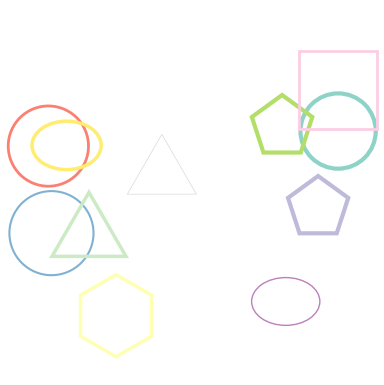[{"shape": "circle", "thickness": 3, "radius": 0.49, "center": [0.878, 0.66]}, {"shape": "hexagon", "thickness": 2.5, "radius": 0.53, "center": [0.302, 0.18]}, {"shape": "pentagon", "thickness": 3, "radius": 0.41, "center": [0.826, 0.461]}, {"shape": "circle", "thickness": 2, "radius": 0.52, "center": [0.126, 0.621]}, {"shape": "circle", "thickness": 1.5, "radius": 0.55, "center": [0.134, 0.394]}, {"shape": "pentagon", "thickness": 3, "radius": 0.41, "center": [0.733, 0.671]}, {"shape": "square", "thickness": 2, "radius": 0.51, "center": [0.878, 0.766]}, {"shape": "triangle", "thickness": 0.5, "radius": 0.52, "center": [0.42, 0.547]}, {"shape": "oval", "thickness": 1, "radius": 0.44, "center": [0.742, 0.217]}, {"shape": "triangle", "thickness": 2.5, "radius": 0.55, "center": [0.231, 0.39]}, {"shape": "oval", "thickness": 2.5, "radius": 0.45, "center": [0.173, 0.622]}]